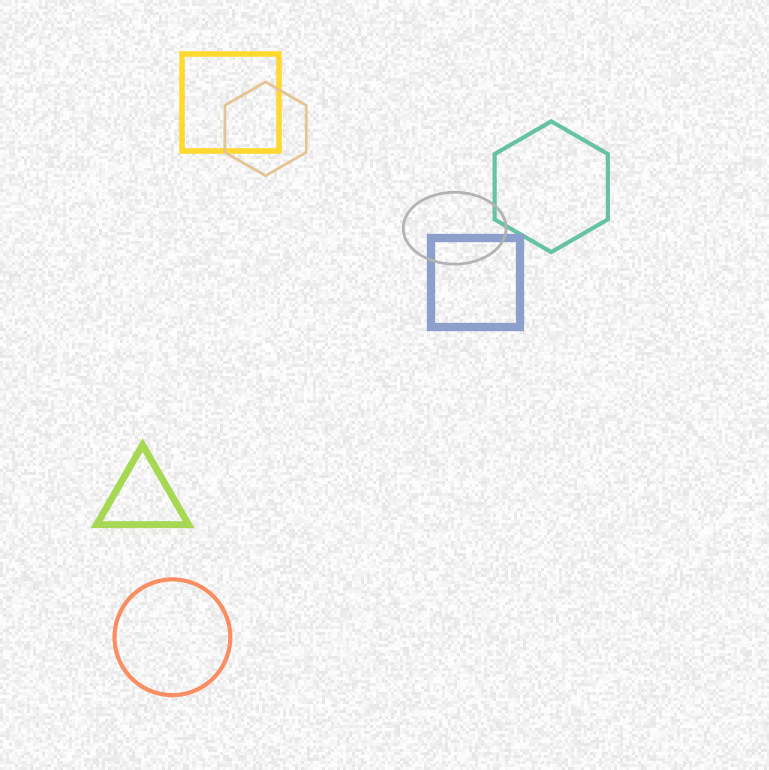[{"shape": "hexagon", "thickness": 1.5, "radius": 0.42, "center": [0.716, 0.758]}, {"shape": "circle", "thickness": 1.5, "radius": 0.38, "center": [0.224, 0.172]}, {"shape": "square", "thickness": 3, "radius": 0.29, "center": [0.618, 0.633]}, {"shape": "triangle", "thickness": 2.5, "radius": 0.34, "center": [0.185, 0.353]}, {"shape": "square", "thickness": 2, "radius": 0.31, "center": [0.299, 0.867]}, {"shape": "hexagon", "thickness": 1, "radius": 0.3, "center": [0.345, 0.833]}, {"shape": "oval", "thickness": 1, "radius": 0.33, "center": [0.59, 0.704]}]